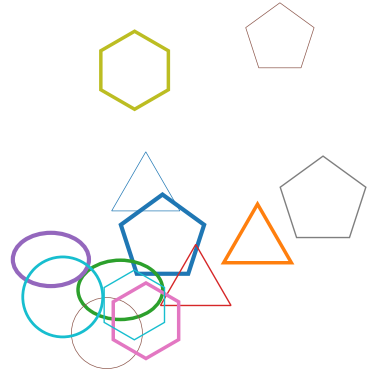[{"shape": "triangle", "thickness": 0.5, "radius": 0.51, "center": [0.379, 0.503]}, {"shape": "pentagon", "thickness": 3, "radius": 0.57, "center": [0.422, 0.381]}, {"shape": "triangle", "thickness": 2.5, "radius": 0.51, "center": [0.669, 0.368]}, {"shape": "oval", "thickness": 2.5, "radius": 0.55, "center": [0.313, 0.247]}, {"shape": "triangle", "thickness": 1, "radius": 0.53, "center": [0.508, 0.259]}, {"shape": "oval", "thickness": 3, "radius": 0.49, "center": [0.132, 0.326]}, {"shape": "circle", "thickness": 0.5, "radius": 0.46, "center": [0.278, 0.135]}, {"shape": "pentagon", "thickness": 0.5, "radius": 0.47, "center": [0.727, 0.899]}, {"shape": "hexagon", "thickness": 2.5, "radius": 0.49, "center": [0.379, 0.167]}, {"shape": "pentagon", "thickness": 1, "radius": 0.58, "center": [0.839, 0.478]}, {"shape": "hexagon", "thickness": 2.5, "radius": 0.51, "center": [0.35, 0.817]}, {"shape": "circle", "thickness": 2, "radius": 0.52, "center": [0.163, 0.229]}, {"shape": "hexagon", "thickness": 1, "radius": 0.45, "center": [0.349, 0.208]}]